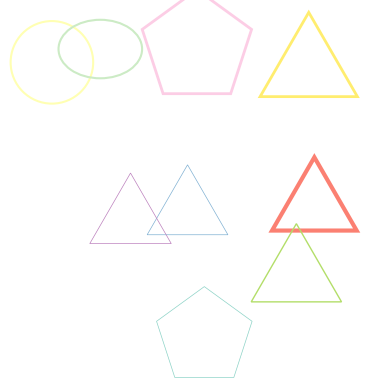[{"shape": "pentagon", "thickness": 0.5, "radius": 0.65, "center": [0.531, 0.125]}, {"shape": "circle", "thickness": 1.5, "radius": 0.54, "center": [0.135, 0.838]}, {"shape": "triangle", "thickness": 3, "radius": 0.63, "center": [0.817, 0.465]}, {"shape": "triangle", "thickness": 0.5, "radius": 0.61, "center": [0.487, 0.451]}, {"shape": "triangle", "thickness": 1, "radius": 0.68, "center": [0.77, 0.284]}, {"shape": "pentagon", "thickness": 2, "radius": 0.75, "center": [0.511, 0.877]}, {"shape": "triangle", "thickness": 0.5, "radius": 0.61, "center": [0.339, 0.428]}, {"shape": "oval", "thickness": 1.5, "radius": 0.54, "center": [0.261, 0.873]}, {"shape": "triangle", "thickness": 2, "radius": 0.73, "center": [0.802, 0.822]}]